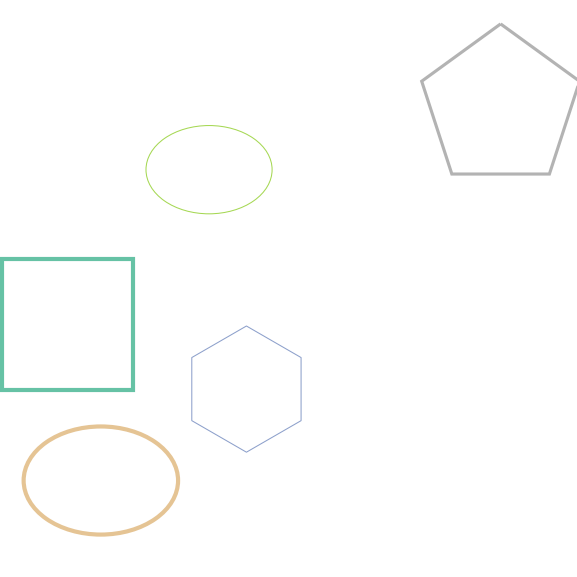[{"shape": "square", "thickness": 2, "radius": 0.57, "center": [0.117, 0.438]}, {"shape": "hexagon", "thickness": 0.5, "radius": 0.55, "center": [0.427, 0.325]}, {"shape": "oval", "thickness": 0.5, "radius": 0.55, "center": [0.362, 0.705]}, {"shape": "oval", "thickness": 2, "radius": 0.67, "center": [0.175, 0.167]}, {"shape": "pentagon", "thickness": 1.5, "radius": 0.72, "center": [0.867, 0.814]}]